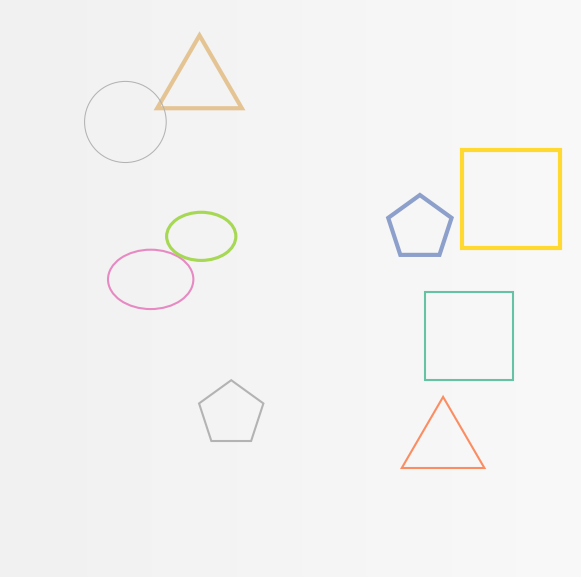[{"shape": "square", "thickness": 1, "radius": 0.38, "center": [0.807, 0.417]}, {"shape": "triangle", "thickness": 1, "radius": 0.41, "center": [0.762, 0.23]}, {"shape": "pentagon", "thickness": 2, "radius": 0.29, "center": [0.722, 0.604]}, {"shape": "oval", "thickness": 1, "radius": 0.37, "center": [0.259, 0.515]}, {"shape": "oval", "thickness": 1.5, "radius": 0.3, "center": [0.346, 0.59]}, {"shape": "square", "thickness": 2, "radius": 0.42, "center": [0.879, 0.654]}, {"shape": "triangle", "thickness": 2, "radius": 0.42, "center": [0.343, 0.854]}, {"shape": "circle", "thickness": 0.5, "radius": 0.35, "center": [0.216, 0.788]}, {"shape": "pentagon", "thickness": 1, "radius": 0.29, "center": [0.398, 0.283]}]